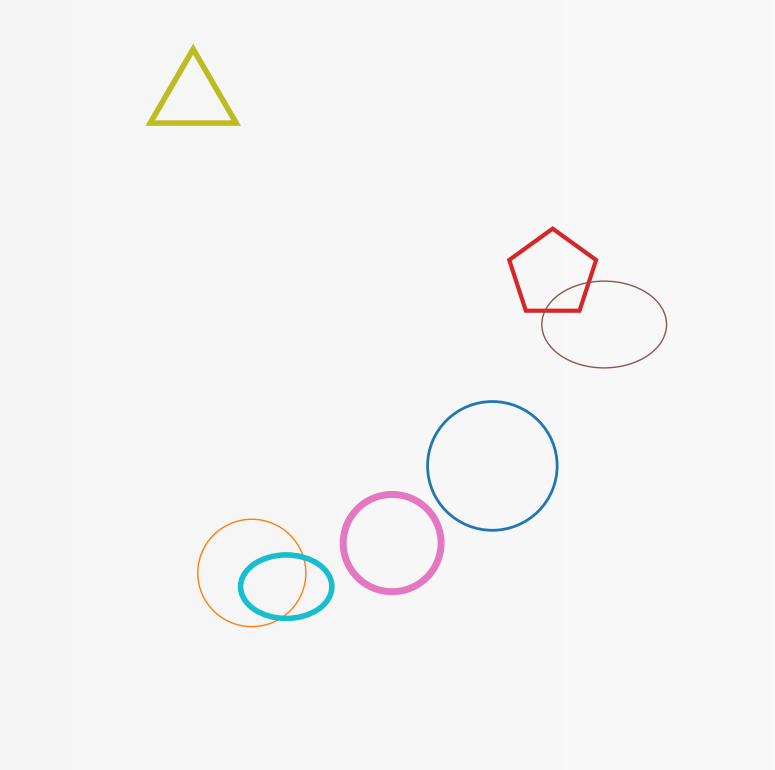[{"shape": "circle", "thickness": 1, "radius": 0.42, "center": [0.635, 0.395]}, {"shape": "circle", "thickness": 0.5, "radius": 0.35, "center": [0.325, 0.256]}, {"shape": "pentagon", "thickness": 1.5, "radius": 0.29, "center": [0.713, 0.644]}, {"shape": "oval", "thickness": 0.5, "radius": 0.4, "center": [0.78, 0.579]}, {"shape": "circle", "thickness": 2.5, "radius": 0.32, "center": [0.506, 0.295]}, {"shape": "triangle", "thickness": 2, "radius": 0.32, "center": [0.249, 0.872]}, {"shape": "oval", "thickness": 2, "radius": 0.29, "center": [0.369, 0.238]}]